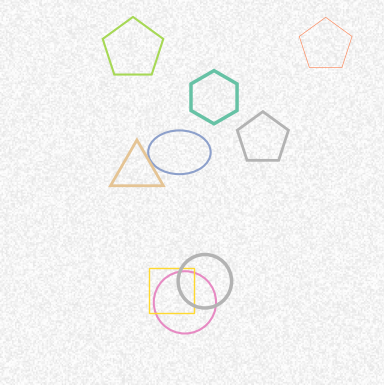[{"shape": "hexagon", "thickness": 2.5, "radius": 0.35, "center": [0.556, 0.748]}, {"shape": "pentagon", "thickness": 0.5, "radius": 0.36, "center": [0.846, 0.883]}, {"shape": "oval", "thickness": 1.5, "radius": 0.41, "center": [0.466, 0.604]}, {"shape": "circle", "thickness": 1.5, "radius": 0.4, "center": [0.48, 0.215]}, {"shape": "pentagon", "thickness": 1.5, "radius": 0.41, "center": [0.345, 0.873]}, {"shape": "square", "thickness": 1, "radius": 0.29, "center": [0.446, 0.246]}, {"shape": "triangle", "thickness": 2, "radius": 0.4, "center": [0.356, 0.557]}, {"shape": "circle", "thickness": 2.5, "radius": 0.35, "center": [0.532, 0.27]}, {"shape": "pentagon", "thickness": 2, "radius": 0.35, "center": [0.683, 0.64]}]